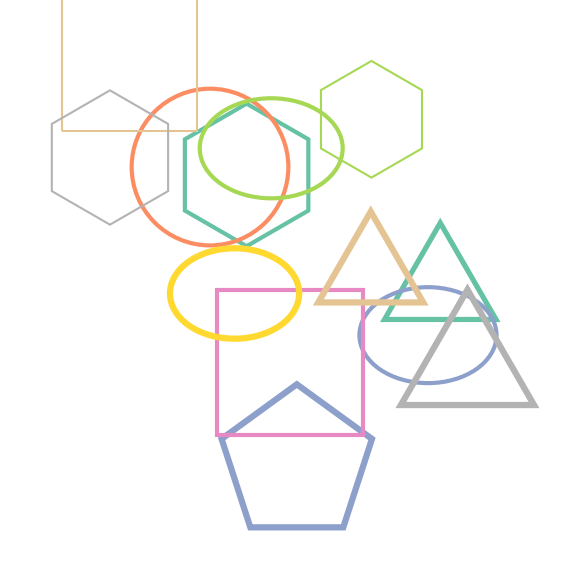[{"shape": "triangle", "thickness": 2.5, "radius": 0.56, "center": [0.762, 0.502]}, {"shape": "hexagon", "thickness": 2, "radius": 0.62, "center": [0.427, 0.696]}, {"shape": "circle", "thickness": 2, "radius": 0.68, "center": [0.364, 0.71]}, {"shape": "oval", "thickness": 2, "radius": 0.59, "center": [0.741, 0.419]}, {"shape": "pentagon", "thickness": 3, "radius": 0.68, "center": [0.514, 0.197]}, {"shape": "square", "thickness": 2, "radius": 0.63, "center": [0.503, 0.371]}, {"shape": "oval", "thickness": 2, "radius": 0.62, "center": [0.47, 0.742]}, {"shape": "hexagon", "thickness": 1, "radius": 0.5, "center": [0.643, 0.793]}, {"shape": "oval", "thickness": 3, "radius": 0.56, "center": [0.406, 0.491]}, {"shape": "triangle", "thickness": 3, "radius": 0.52, "center": [0.642, 0.528]}, {"shape": "square", "thickness": 1, "radius": 0.59, "center": [0.225, 0.889]}, {"shape": "hexagon", "thickness": 1, "radius": 0.58, "center": [0.19, 0.726]}, {"shape": "triangle", "thickness": 3, "radius": 0.67, "center": [0.809, 0.364]}]